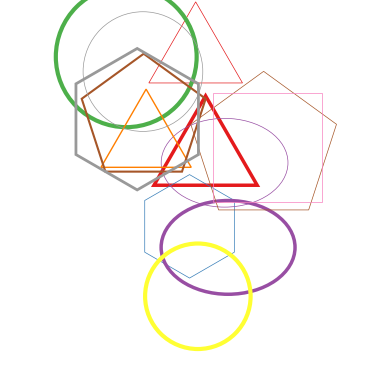[{"shape": "triangle", "thickness": 2.5, "radius": 0.77, "center": [0.534, 0.596]}, {"shape": "triangle", "thickness": 0.5, "radius": 0.7, "center": [0.508, 0.855]}, {"shape": "hexagon", "thickness": 0.5, "radius": 0.67, "center": [0.492, 0.412]}, {"shape": "circle", "thickness": 3, "radius": 0.91, "center": [0.328, 0.853]}, {"shape": "oval", "thickness": 0.5, "radius": 0.82, "center": [0.583, 0.577]}, {"shape": "oval", "thickness": 2.5, "radius": 0.87, "center": [0.592, 0.357]}, {"shape": "triangle", "thickness": 1, "radius": 0.68, "center": [0.379, 0.633]}, {"shape": "circle", "thickness": 3, "radius": 0.69, "center": [0.514, 0.23]}, {"shape": "pentagon", "thickness": 0.5, "radius": 0.99, "center": [0.685, 0.616]}, {"shape": "pentagon", "thickness": 1.5, "radius": 0.85, "center": [0.373, 0.691]}, {"shape": "square", "thickness": 0.5, "radius": 0.71, "center": [0.695, 0.616]}, {"shape": "circle", "thickness": 0.5, "radius": 0.78, "center": [0.371, 0.814]}, {"shape": "hexagon", "thickness": 2, "radius": 0.92, "center": [0.356, 0.69]}]